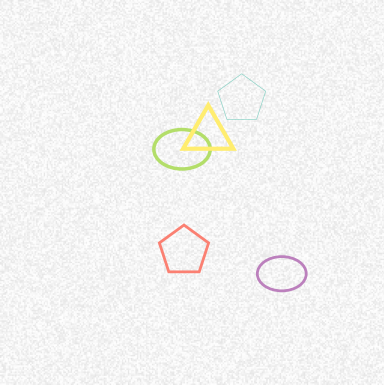[{"shape": "pentagon", "thickness": 0.5, "radius": 0.33, "center": [0.628, 0.743]}, {"shape": "pentagon", "thickness": 2, "radius": 0.34, "center": [0.478, 0.348]}, {"shape": "oval", "thickness": 2.5, "radius": 0.37, "center": [0.473, 0.612]}, {"shape": "oval", "thickness": 2, "radius": 0.32, "center": [0.732, 0.289]}, {"shape": "triangle", "thickness": 3, "radius": 0.38, "center": [0.541, 0.651]}]